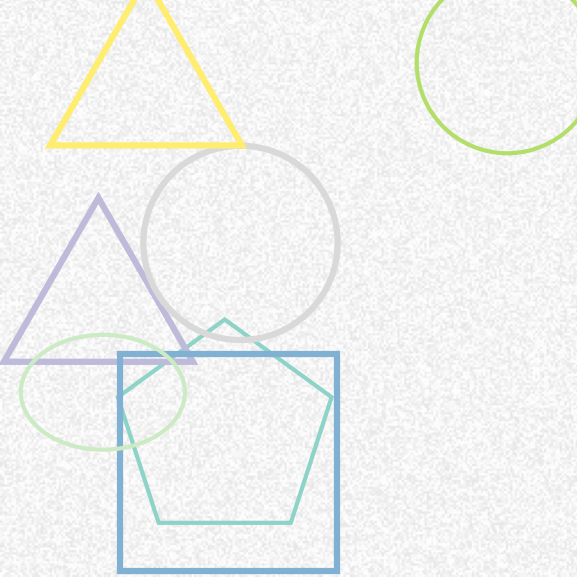[{"shape": "pentagon", "thickness": 2, "radius": 0.97, "center": [0.389, 0.251]}, {"shape": "triangle", "thickness": 3, "radius": 0.95, "center": [0.17, 0.467]}, {"shape": "square", "thickness": 3, "radius": 0.94, "center": [0.396, 0.199]}, {"shape": "circle", "thickness": 2, "radius": 0.78, "center": [0.878, 0.891]}, {"shape": "circle", "thickness": 3, "radius": 0.84, "center": [0.416, 0.578]}, {"shape": "oval", "thickness": 2, "radius": 0.71, "center": [0.178, 0.32]}, {"shape": "triangle", "thickness": 3, "radius": 0.96, "center": [0.253, 0.843]}]